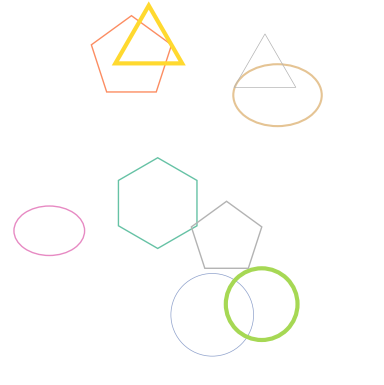[{"shape": "hexagon", "thickness": 1, "radius": 0.59, "center": [0.41, 0.472]}, {"shape": "pentagon", "thickness": 1, "radius": 0.55, "center": [0.341, 0.85]}, {"shape": "circle", "thickness": 0.5, "radius": 0.54, "center": [0.551, 0.182]}, {"shape": "oval", "thickness": 1, "radius": 0.46, "center": [0.128, 0.401]}, {"shape": "circle", "thickness": 3, "radius": 0.47, "center": [0.68, 0.21]}, {"shape": "triangle", "thickness": 3, "radius": 0.5, "center": [0.386, 0.885]}, {"shape": "oval", "thickness": 1.5, "radius": 0.57, "center": [0.721, 0.753]}, {"shape": "pentagon", "thickness": 1, "radius": 0.48, "center": [0.588, 0.381]}, {"shape": "triangle", "thickness": 0.5, "radius": 0.46, "center": [0.688, 0.819]}]